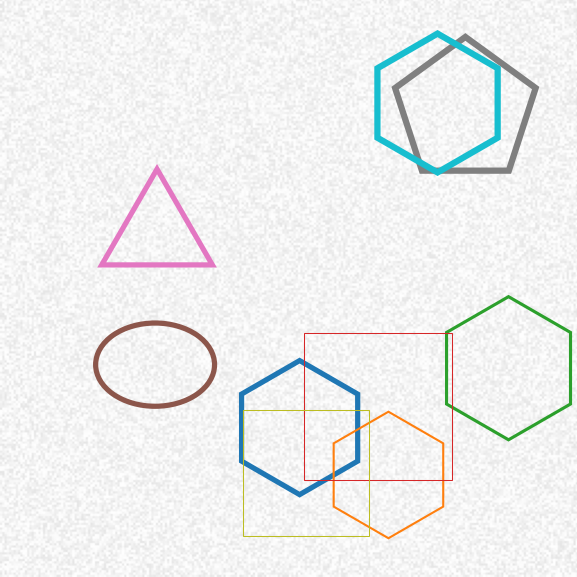[{"shape": "hexagon", "thickness": 2.5, "radius": 0.58, "center": [0.519, 0.259]}, {"shape": "hexagon", "thickness": 1, "radius": 0.55, "center": [0.673, 0.177]}, {"shape": "hexagon", "thickness": 1.5, "radius": 0.62, "center": [0.881, 0.362]}, {"shape": "square", "thickness": 0.5, "radius": 0.64, "center": [0.655, 0.295]}, {"shape": "oval", "thickness": 2.5, "radius": 0.51, "center": [0.269, 0.368]}, {"shape": "triangle", "thickness": 2.5, "radius": 0.55, "center": [0.272, 0.596]}, {"shape": "pentagon", "thickness": 3, "radius": 0.64, "center": [0.806, 0.807]}, {"shape": "square", "thickness": 0.5, "radius": 0.54, "center": [0.53, 0.18]}, {"shape": "hexagon", "thickness": 3, "radius": 0.6, "center": [0.758, 0.821]}]